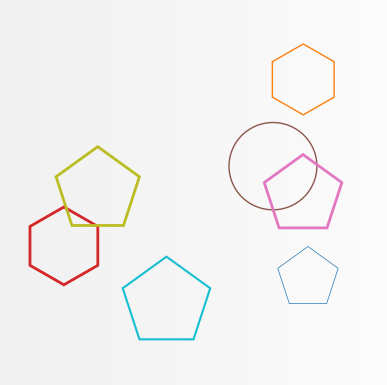[{"shape": "pentagon", "thickness": 0.5, "radius": 0.41, "center": [0.795, 0.278]}, {"shape": "hexagon", "thickness": 1, "radius": 0.46, "center": [0.783, 0.794]}, {"shape": "hexagon", "thickness": 2, "radius": 0.51, "center": [0.165, 0.361]}, {"shape": "circle", "thickness": 1, "radius": 0.57, "center": [0.704, 0.568]}, {"shape": "pentagon", "thickness": 2, "radius": 0.53, "center": [0.782, 0.493]}, {"shape": "pentagon", "thickness": 2, "radius": 0.57, "center": [0.252, 0.506]}, {"shape": "pentagon", "thickness": 1.5, "radius": 0.59, "center": [0.43, 0.215]}]